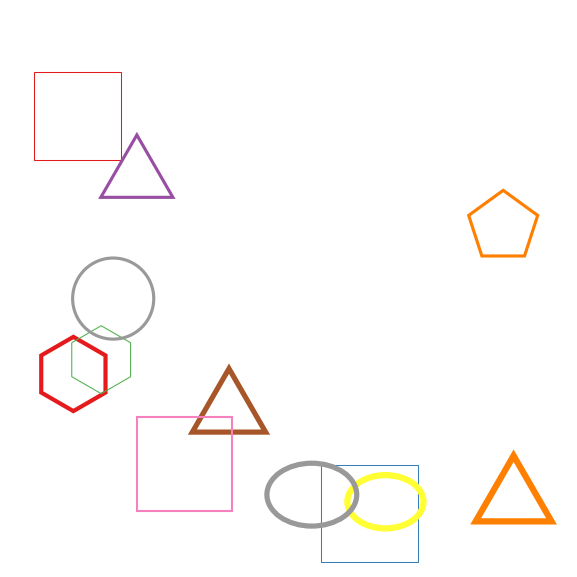[{"shape": "hexagon", "thickness": 2, "radius": 0.32, "center": [0.127, 0.352]}, {"shape": "square", "thickness": 0.5, "radius": 0.38, "center": [0.134, 0.798]}, {"shape": "square", "thickness": 0.5, "radius": 0.42, "center": [0.64, 0.11]}, {"shape": "hexagon", "thickness": 0.5, "radius": 0.29, "center": [0.175, 0.376]}, {"shape": "triangle", "thickness": 1.5, "radius": 0.36, "center": [0.237, 0.693]}, {"shape": "pentagon", "thickness": 1.5, "radius": 0.31, "center": [0.871, 0.607]}, {"shape": "triangle", "thickness": 3, "radius": 0.38, "center": [0.889, 0.134]}, {"shape": "oval", "thickness": 3, "radius": 0.33, "center": [0.667, 0.13]}, {"shape": "triangle", "thickness": 2.5, "radius": 0.37, "center": [0.397, 0.288]}, {"shape": "square", "thickness": 1, "radius": 0.41, "center": [0.319, 0.196]}, {"shape": "circle", "thickness": 1.5, "radius": 0.35, "center": [0.196, 0.482]}, {"shape": "oval", "thickness": 2.5, "radius": 0.39, "center": [0.54, 0.143]}]